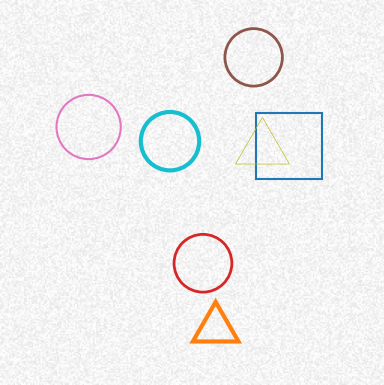[{"shape": "square", "thickness": 1.5, "radius": 0.43, "center": [0.752, 0.621]}, {"shape": "triangle", "thickness": 3, "radius": 0.34, "center": [0.56, 0.147]}, {"shape": "circle", "thickness": 2, "radius": 0.38, "center": [0.527, 0.316]}, {"shape": "circle", "thickness": 2, "radius": 0.37, "center": [0.659, 0.851]}, {"shape": "circle", "thickness": 1.5, "radius": 0.42, "center": [0.23, 0.67]}, {"shape": "triangle", "thickness": 0.5, "radius": 0.4, "center": [0.682, 0.614]}, {"shape": "circle", "thickness": 3, "radius": 0.38, "center": [0.442, 0.633]}]